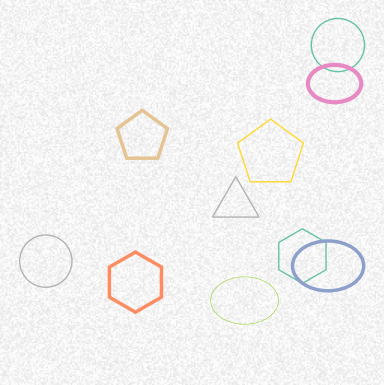[{"shape": "circle", "thickness": 1, "radius": 0.35, "center": [0.878, 0.883]}, {"shape": "hexagon", "thickness": 1, "radius": 0.35, "center": [0.785, 0.335]}, {"shape": "hexagon", "thickness": 2.5, "radius": 0.39, "center": [0.352, 0.267]}, {"shape": "oval", "thickness": 2.5, "radius": 0.46, "center": [0.852, 0.309]}, {"shape": "oval", "thickness": 3, "radius": 0.35, "center": [0.869, 0.783]}, {"shape": "oval", "thickness": 0.5, "radius": 0.44, "center": [0.635, 0.219]}, {"shape": "pentagon", "thickness": 1, "radius": 0.45, "center": [0.703, 0.601]}, {"shape": "pentagon", "thickness": 2.5, "radius": 0.34, "center": [0.37, 0.645]}, {"shape": "triangle", "thickness": 1, "radius": 0.35, "center": [0.612, 0.471]}, {"shape": "circle", "thickness": 1, "radius": 0.34, "center": [0.119, 0.322]}]